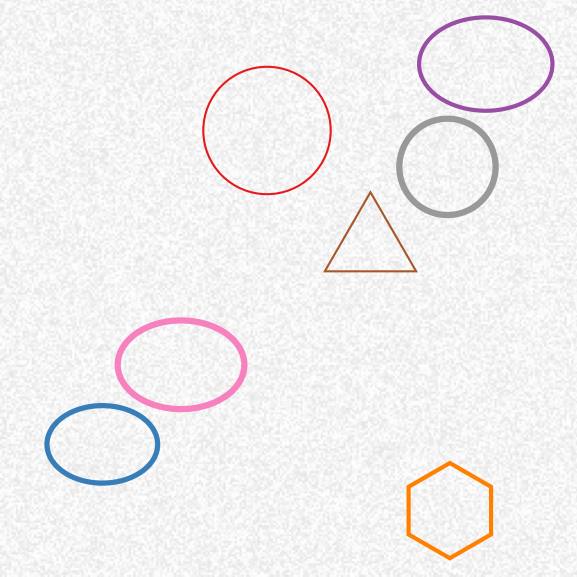[{"shape": "circle", "thickness": 1, "radius": 0.55, "center": [0.462, 0.773]}, {"shape": "oval", "thickness": 2.5, "radius": 0.48, "center": [0.177, 0.23]}, {"shape": "oval", "thickness": 2, "radius": 0.58, "center": [0.841, 0.888]}, {"shape": "hexagon", "thickness": 2, "radius": 0.41, "center": [0.779, 0.115]}, {"shape": "triangle", "thickness": 1, "radius": 0.46, "center": [0.642, 0.575]}, {"shape": "oval", "thickness": 3, "radius": 0.55, "center": [0.313, 0.368]}, {"shape": "circle", "thickness": 3, "radius": 0.42, "center": [0.775, 0.71]}]